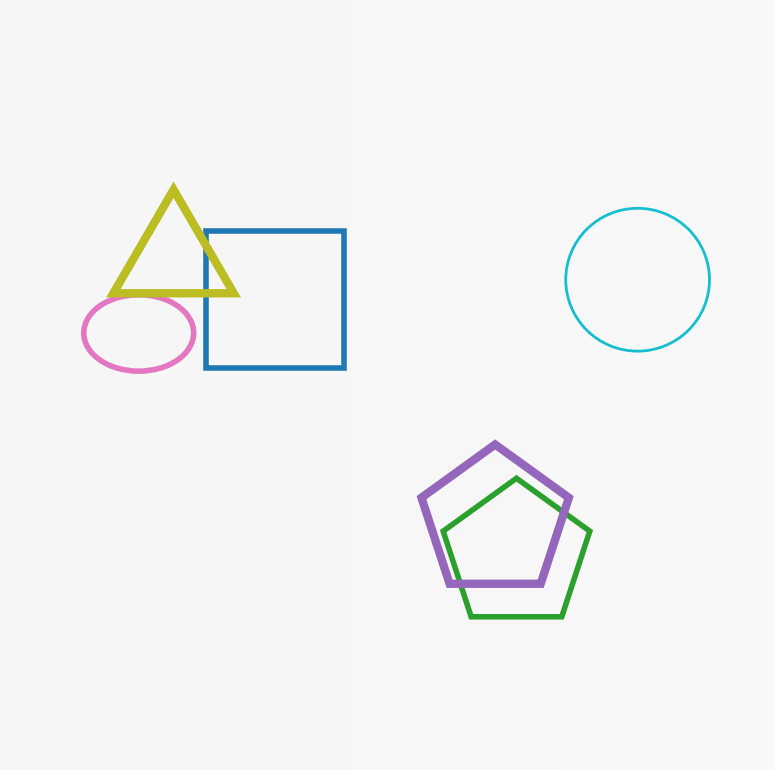[{"shape": "square", "thickness": 2, "radius": 0.44, "center": [0.355, 0.611]}, {"shape": "pentagon", "thickness": 2, "radius": 0.5, "center": [0.666, 0.279]}, {"shape": "pentagon", "thickness": 3, "radius": 0.5, "center": [0.639, 0.323]}, {"shape": "oval", "thickness": 2, "radius": 0.35, "center": [0.179, 0.568]}, {"shape": "triangle", "thickness": 3, "radius": 0.45, "center": [0.224, 0.664]}, {"shape": "circle", "thickness": 1, "radius": 0.46, "center": [0.823, 0.637]}]